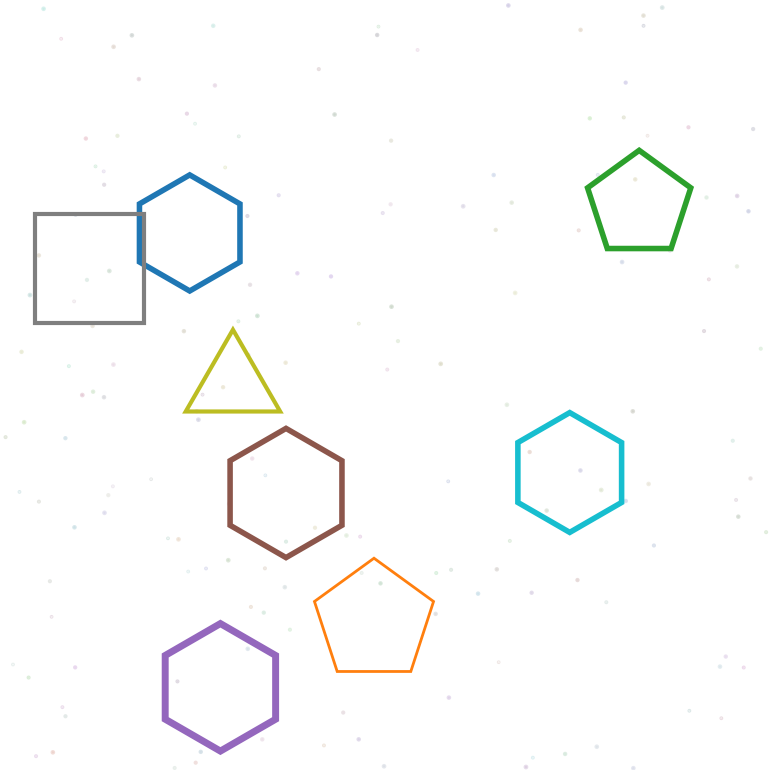[{"shape": "hexagon", "thickness": 2, "radius": 0.38, "center": [0.246, 0.697]}, {"shape": "pentagon", "thickness": 1, "radius": 0.41, "center": [0.486, 0.194]}, {"shape": "pentagon", "thickness": 2, "radius": 0.35, "center": [0.83, 0.734]}, {"shape": "hexagon", "thickness": 2.5, "radius": 0.41, "center": [0.286, 0.107]}, {"shape": "hexagon", "thickness": 2, "radius": 0.42, "center": [0.371, 0.36]}, {"shape": "square", "thickness": 1.5, "radius": 0.35, "center": [0.117, 0.651]}, {"shape": "triangle", "thickness": 1.5, "radius": 0.35, "center": [0.303, 0.501]}, {"shape": "hexagon", "thickness": 2, "radius": 0.39, "center": [0.74, 0.386]}]